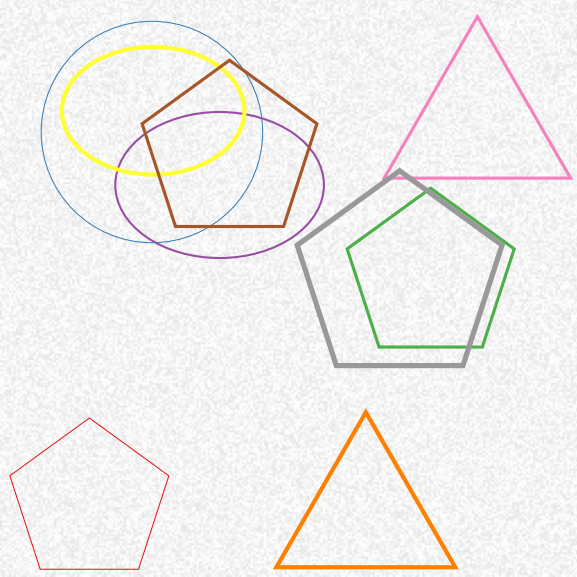[{"shape": "pentagon", "thickness": 0.5, "radius": 0.72, "center": [0.155, 0.131]}, {"shape": "circle", "thickness": 0.5, "radius": 0.96, "center": [0.263, 0.771]}, {"shape": "pentagon", "thickness": 1.5, "radius": 0.76, "center": [0.746, 0.521]}, {"shape": "oval", "thickness": 1, "radius": 0.9, "center": [0.38, 0.679]}, {"shape": "triangle", "thickness": 2, "radius": 0.89, "center": [0.633, 0.106]}, {"shape": "oval", "thickness": 2, "radius": 0.79, "center": [0.265, 0.807]}, {"shape": "pentagon", "thickness": 1.5, "radius": 0.8, "center": [0.397, 0.736]}, {"shape": "triangle", "thickness": 1.5, "radius": 0.93, "center": [0.827, 0.784]}, {"shape": "pentagon", "thickness": 2.5, "radius": 0.93, "center": [0.692, 0.517]}]